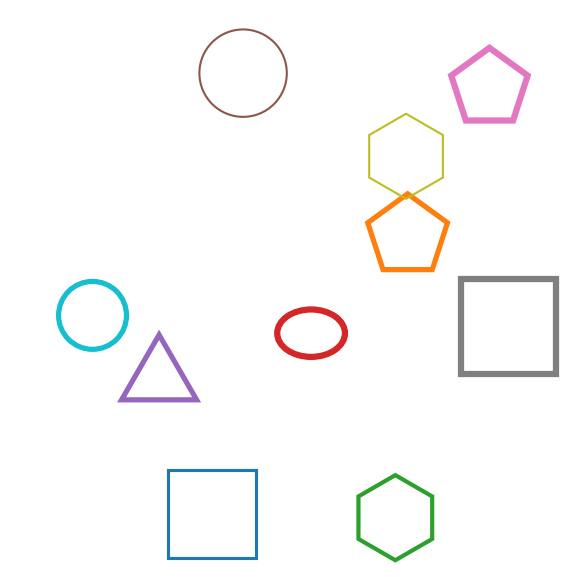[{"shape": "square", "thickness": 1.5, "radius": 0.38, "center": [0.368, 0.109]}, {"shape": "pentagon", "thickness": 2.5, "radius": 0.36, "center": [0.706, 0.591]}, {"shape": "hexagon", "thickness": 2, "radius": 0.37, "center": [0.685, 0.103]}, {"shape": "oval", "thickness": 3, "radius": 0.29, "center": [0.539, 0.422]}, {"shape": "triangle", "thickness": 2.5, "radius": 0.38, "center": [0.276, 0.344]}, {"shape": "circle", "thickness": 1, "radius": 0.38, "center": [0.421, 0.872]}, {"shape": "pentagon", "thickness": 3, "radius": 0.35, "center": [0.848, 0.847]}, {"shape": "square", "thickness": 3, "radius": 0.41, "center": [0.881, 0.434]}, {"shape": "hexagon", "thickness": 1, "radius": 0.37, "center": [0.703, 0.729]}, {"shape": "circle", "thickness": 2.5, "radius": 0.29, "center": [0.16, 0.453]}]